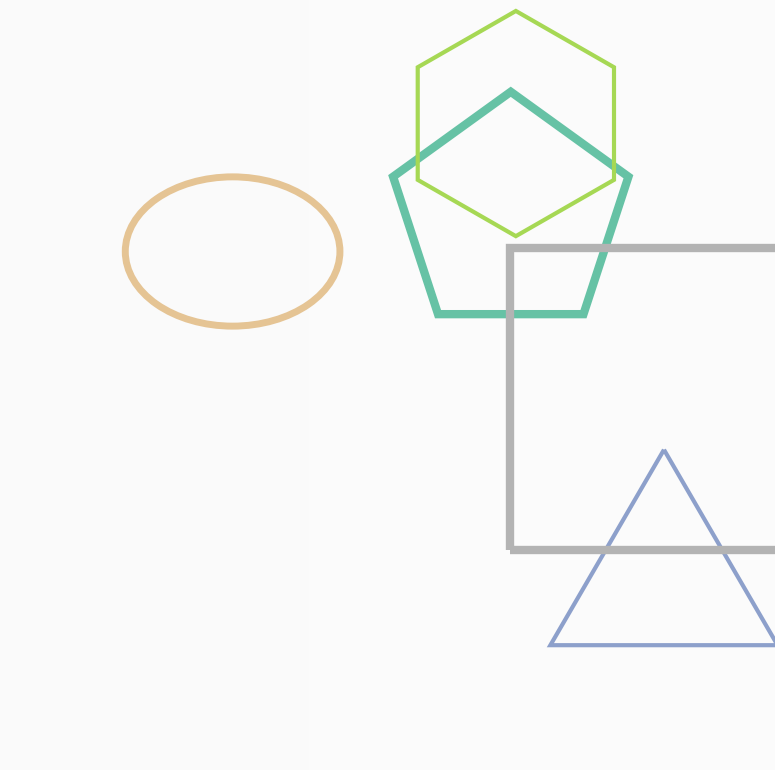[{"shape": "pentagon", "thickness": 3, "radius": 0.8, "center": [0.659, 0.721]}, {"shape": "triangle", "thickness": 1.5, "radius": 0.85, "center": [0.857, 0.247]}, {"shape": "hexagon", "thickness": 1.5, "radius": 0.73, "center": [0.666, 0.84]}, {"shape": "oval", "thickness": 2.5, "radius": 0.69, "center": [0.3, 0.673]}, {"shape": "square", "thickness": 3, "radius": 0.98, "center": [0.854, 0.482]}]